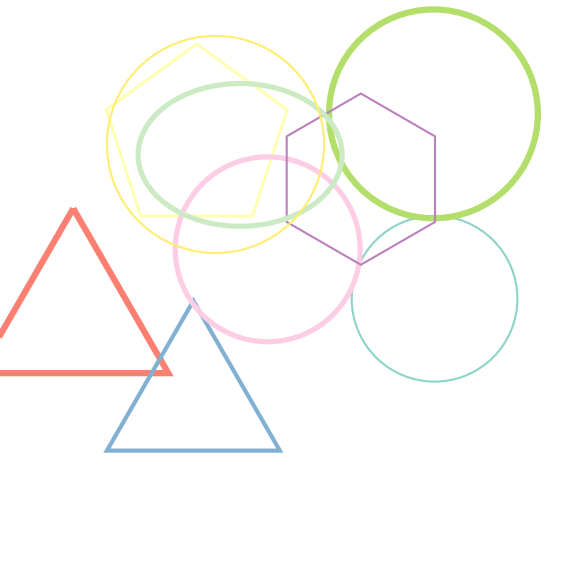[{"shape": "circle", "thickness": 1, "radius": 0.72, "center": [0.752, 0.482]}, {"shape": "pentagon", "thickness": 1.5, "radius": 0.82, "center": [0.341, 0.758]}, {"shape": "triangle", "thickness": 3, "radius": 0.95, "center": [0.127, 0.448]}, {"shape": "triangle", "thickness": 2, "radius": 0.86, "center": [0.335, 0.305]}, {"shape": "circle", "thickness": 3, "radius": 0.9, "center": [0.751, 0.802]}, {"shape": "circle", "thickness": 2.5, "radius": 0.8, "center": [0.464, 0.567]}, {"shape": "hexagon", "thickness": 1, "radius": 0.74, "center": [0.625, 0.689]}, {"shape": "oval", "thickness": 2.5, "radius": 0.88, "center": [0.416, 0.731]}, {"shape": "circle", "thickness": 1, "radius": 0.94, "center": [0.373, 0.749]}]